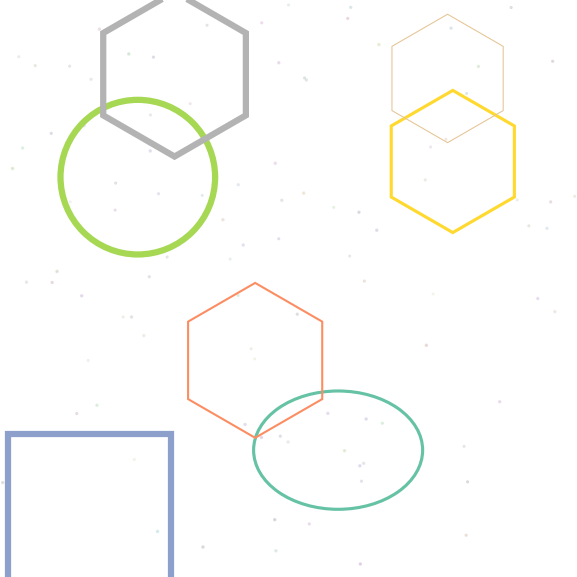[{"shape": "oval", "thickness": 1.5, "radius": 0.73, "center": [0.585, 0.22]}, {"shape": "hexagon", "thickness": 1, "radius": 0.67, "center": [0.442, 0.375]}, {"shape": "square", "thickness": 3, "radius": 0.7, "center": [0.155, 0.107]}, {"shape": "circle", "thickness": 3, "radius": 0.67, "center": [0.239, 0.692]}, {"shape": "hexagon", "thickness": 1.5, "radius": 0.62, "center": [0.784, 0.72]}, {"shape": "hexagon", "thickness": 0.5, "radius": 0.56, "center": [0.775, 0.863]}, {"shape": "hexagon", "thickness": 3, "radius": 0.71, "center": [0.302, 0.871]}]